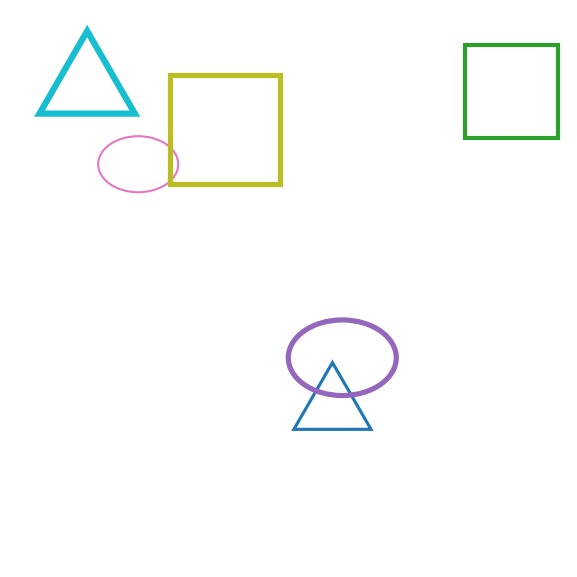[{"shape": "triangle", "thickness": 1.5, "radius": 0.39, "center": [0.576, 0.294]}, {"shape": "square", "thickness": 2, "radius": 0.4, "center": [0.885, 0.841]}, {"shape": "oval", "thickness": 2.5, "radius": 0.47, "center": [0.593, 0.38]}, {"shape": "oval", "thickness": 1, "radius": 0.35, "center": [0.239, 0.715]}, {"shape": "square", "thickness": 2.5, "radius": 0.47, "center": [0.389, 0.775]}, {"shape": "triangle", "thickness": 3, "radius": 0.48, "center": [0.151, 0.85]}]